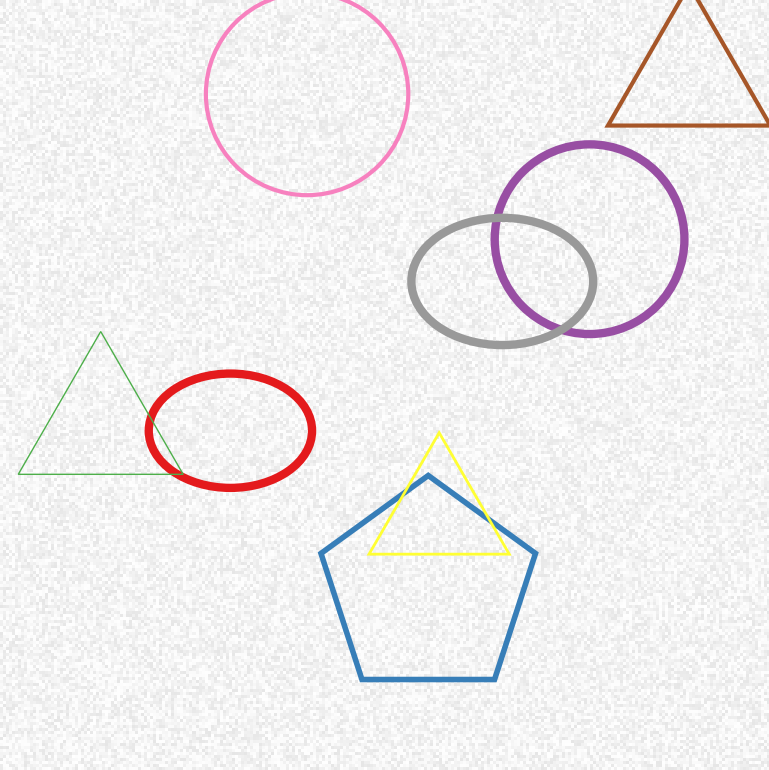[{"shape": "oval", "thickness": 3, "radius": 0.53, "center": [0.299, 0.441]}, {"shape": "pentagon", "thickness": 2, "radius": 0.73, "center": [0.556, 0.236]}, {"shape": "triangle", "thickness": 0.5, "radius": 0.62, "center": [0.131, 0.446]}, {"shape": "circle", "thickness": 3, "radius": 0.62, "center": [0.766, 0.689]}, {"shape": "triangle", "thickness": 1, "radius": 0.53, "center": [0.57, 0.333]}, {"shape": "triangle", "thickness": 1.5, "radius": 0.61, "center": [0.895, 0.898]}, {"shape": "circle", "thickness": 1.5, "radius": 0.66, "center": [0.399, 0.878]}, {"shape": "oval", "thickness": 3, "radius": 0.59, "center": [0.652, 0.634]}]